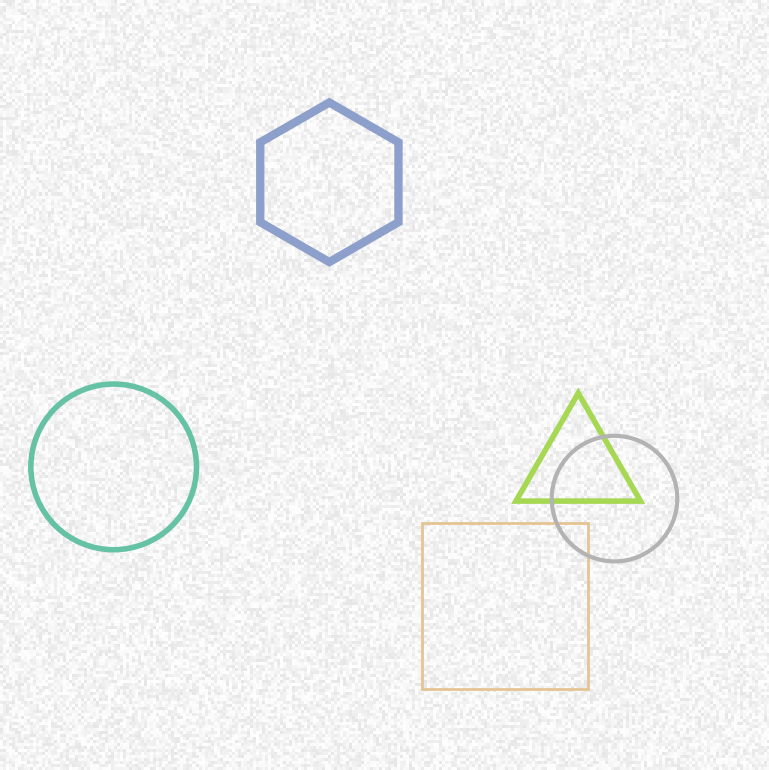[{"shape": "circle", "thickness": 2, "radius": 0.54, "center": [0.148, 0.394]}, {"shape": "hexagon", "thickness": 3, "radius": 0.52, "center": [0.428, 0.763]}, {"shape": "triangle", "thickness": 2, "radius": 0.47, "center": [0.751, 0.396]}, {"shape": "square", "thickness": 1, "radius": 0.54, "center": [0.656, 0.213]}, {"shape": "circle", "thickness": 1.5, "radius": 0.41, "center": [0.798, 0.352]}]